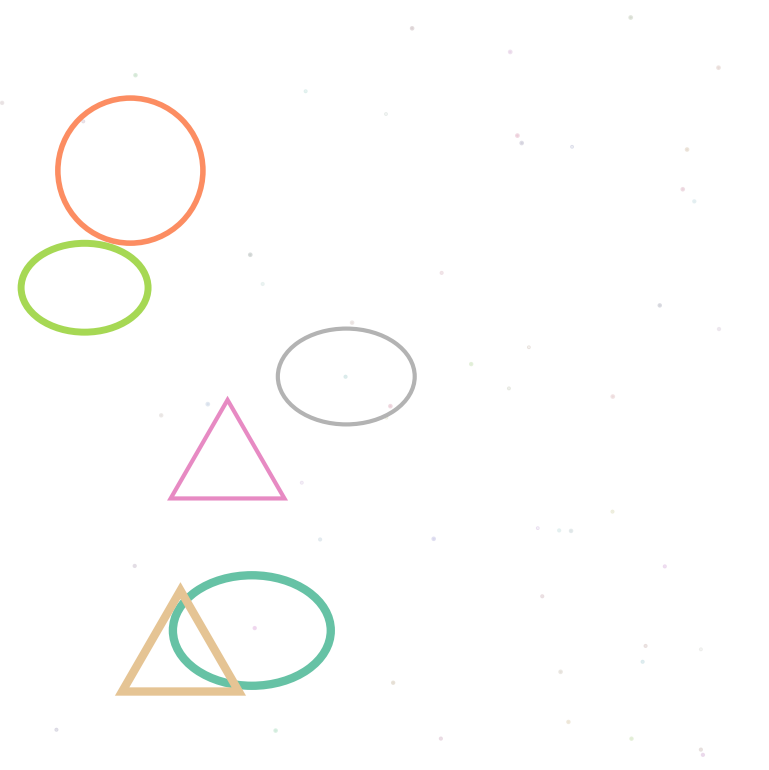[{"shape": "oval", "thickness": 3, "radius": 0.51, "center": [0.327, 0.181]}, {"shape": "circle", "thickness": 2, "radius": 0.47, "center": [0.169, 0.778]}, {"shape": "triangle", "thickness": 1.5, "radius": 0.43, "center": [0.296, 0.395]}, {"shape": "oval", "thickness": 2.5, "radius": 0.41, "center": [0.11, 0.626]}, {"shape": "triangle", "thickness": 3, "radius": 0.44, "center": [0.234, 0.146]}, {"shape": "oval", "thickness": 1.5, "radius": 0.44, "center": [0.45, 0.511]}]